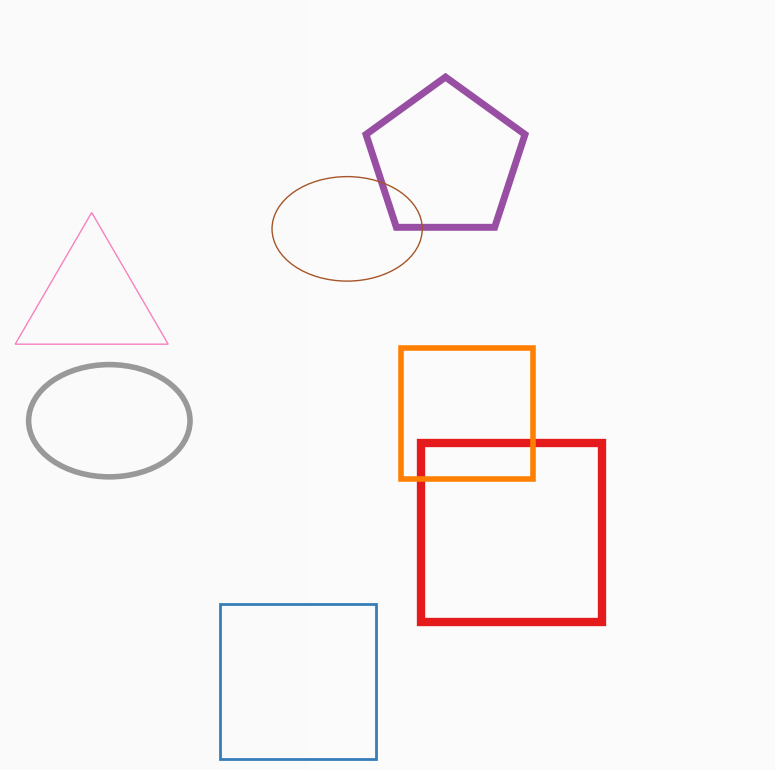[{"shape": "square", "thickness": 3, "radius": 0.58, "center": [0.66, 0.308]}, {"shape": "square", "thickness": 1, "radius": 0.5, "center": [0.384, 0.115]}, {"shape": "pentagon", "thickness": 2.5, "radius": 0.54, "center": [0.575, 0.792]}, {"shape": "square", "thickness": 2, "radius": 0.43, "center": [0.602, 0.463]}, {"shape": "oval", "thickness": 0.5, "radius": 0.48, "center": [0.448, 0.703]}, {"shape": "triangle", "thickness": 0.5, "radius": 0.57, "center": [0.118, 0.61]}, {"shape": "oval", "thickness": 2, "radius": 0.52, "center": [0.141, 0.454]}]